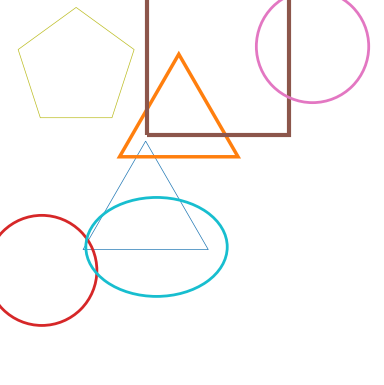[{"shape": "triangle", "thickness": 0.5, "radius": 0.94, "center": [0.378, 0.446]}, {"shape": "triangle", "thickness": 2.5, "radius": 0.89, "center": [0.464, 0.682]}, {"shape": "circle", "thickness": 2, "radius": 0.71, "center": [0.109, 0.298]}, {"shape": "square", "thickness": 3, "radius": 0.92, "center": [0.566, 0.834]}, {"shape": "circle", "thickness": 2, "radius": 0.73, "center": [0.812, 0.879]}, {"shape": "pentagon", "thickness": 0.5, "radius": 0.79, "center": [0.198, 0.822]}, {"shape": "oval", "thickness": 2, "radius": 0.92, "center": [0.407, 0.359]}]